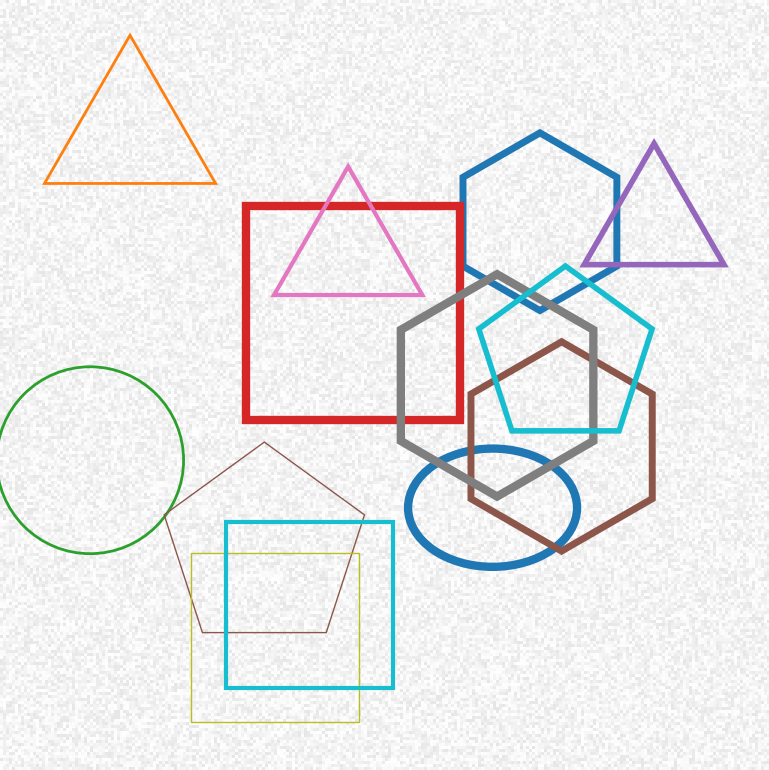[{"shape": "oval", "thickness": 3, "radius": 0.55, "center": [0.64, 0.341]}, {"shape": "hexagon", "thickness": 2.5, "radius": 0.58, "center": [0.701, 0.712]}, {"shape": "triangle", "thickness": 1, "radius": 0.64, "center": [0.169, 0.826]}, {"shape": "circle", "thickness": 1, "radius": 0.61, "center": [0.117, 0.402]}, {"shape": "square", "thickness": 3, "radius": 0.7, "center": [0.459, 0.593]}, {"shape": "triangle", "thickness": 2, "radius": 0.52, "center": [0.849, 0.709]}, {"shape": "pentagon", "thickness": 0.5, "radius": 0.68, "center": [0.343, 0.289]}, {"shape": "hexagon", "thickness": 2.5, "radius": 0.68, "center": [0.729, 0.42]}, {"shape": "triangle", "thickness": 1.5, "radius": 0.56, "center": [0.452, 0.672]}, {"shape": "hexagon", "thickness": 3, "radius": 0.72, "center": [0.646, 0.499]}, {"shape": "square", "thickness": 0.5, "radius": 0.55, "center": [0.357, 0.172]}, {"shape": "pentagon", "thickness": 2, "radius": 0.59, "center": [0.734, 0.536]}, {"shape": "square", "thickness": 1.5, "radius": 0.54, "center": [0.402, 0.215]}]